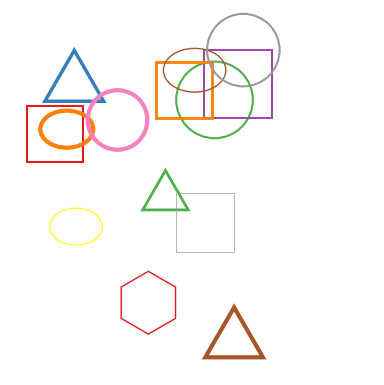[{"shape": "square", "thickness": 1.5, "radius": 0.36, "center": [0.142, 0.652]}, {"shape": "hexagon", "thickness": 1, "radius": 0.41, "center": [0.385, 0.214]}, {"shape": "triangle", "thickness": 2.5, "radius": 0.44, "center": [0.193, 0.781]}, {"shape": "circle", "thickness": 1.5, "radius": 0.5, "center": [0.557, 0.741]}, {"shape": "triangle", "thickness": 2, "radius": 0.34, "center": [0.43, 0.489]}, {"shape": "square", "thickness": 1.5, "radius": 0.44, "center": [0.619, 0.783]}, {"shape": "square", "thickness": 2, "radius": 0.37, "center": [0.478, 0.766]}, {"shape": "oval", "thickness": 3, "radius": 0.34, "center": [0.174, 0.664]}, {"shape": "oval", "thickness": 1, "radius": 0.34, "center": [0.197, 0.411]}, {"shape": "oval", "thickness": 1, "radius": 0.41, "center": [0.506, 0.818]}, {"shape": "triangle", "thickness": 3, "radius": 0.43, "center": [0.608, 0.115]}, {"shape": "circle", "thickness": 3, "radius": 0.39, "center": [0.305, 0.688]}, {"shape": "square", "thickness": 0.5, "radius": 0.38, "center": [0.532, 0.422]}, {"shape": "circle", "thickness": 1.5, "radius": 0.47, "center": [0.632, 0.87]}]